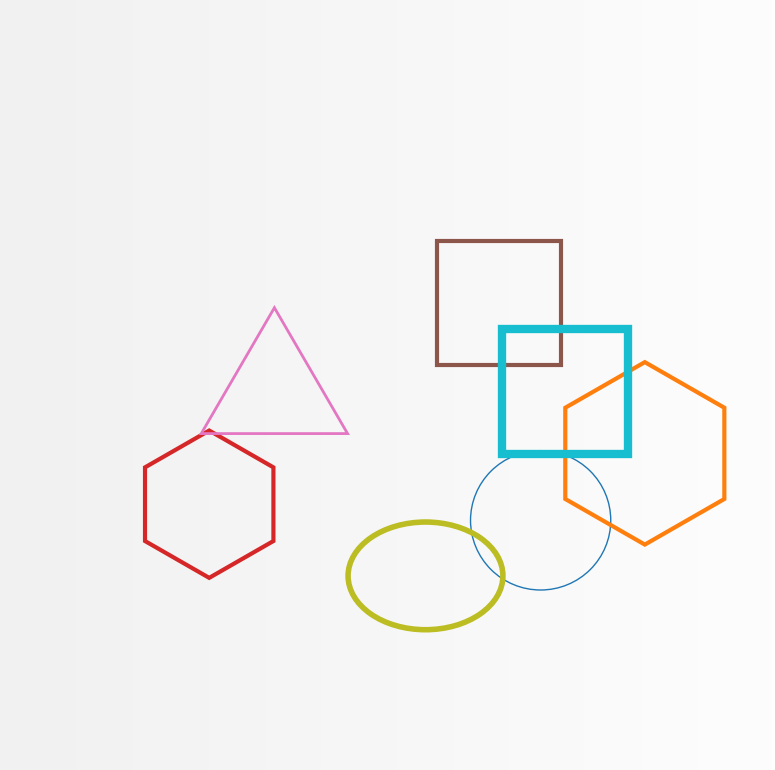[{"shape": "circle", "thickness": 0.5, "radius": 0.45, "center": [0.698, 0.324]}, {"shape": "hexagon", "thickness": 1.5, "radius": 0.59, "center": [0.832, 0.411]}, {"shape": "hexagon", "thickness": 1.5, "radius": 0.48, "center": [0.27, 0.345]}, {"shape": "square", "thickness": 1.5, "radius": 0.4, "center": [0.644, 0.606]}, {"shape": "triangle", "thickness": 1, "radius": 0.54, "center": [0.354, 0.491]}, {"shape": "oval", "thickness": 2, "radius": 0.5, "center": [0.549, 0.252]}, {"shape": "square", "thickness": 3, "radius": 0.41, "center": [0.729, 0.491]}]